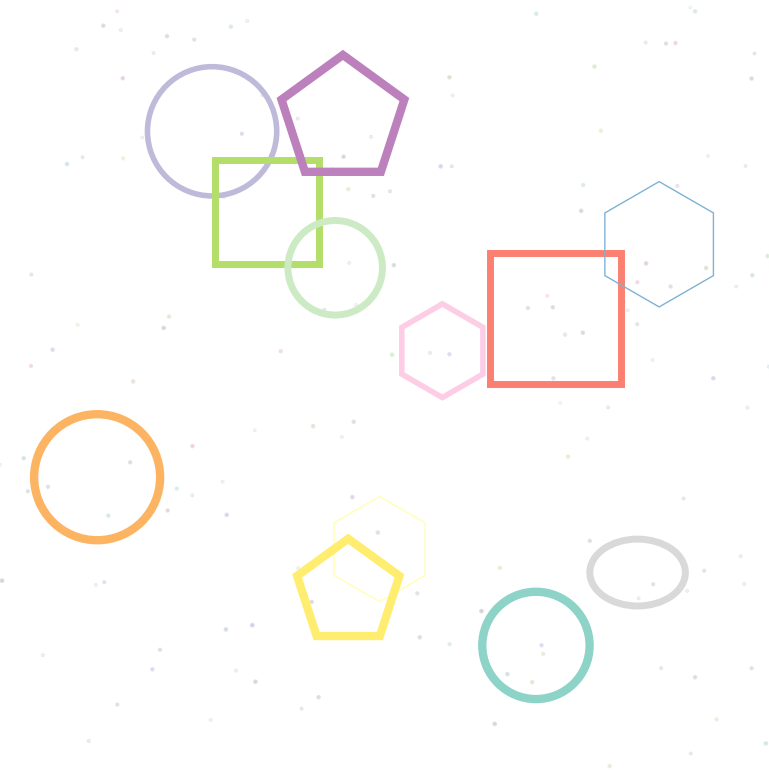[{"shape": "circle", "thickness": 3, "radius": 0.35, "center": [0.696, 0.162]}, {"shape": "hexagon", "thickness": 0.5, "radius": 0.34, "center": [0.493, 0.287]}, {"shape": "circle", "thickness": 2, "radius": 0.42, "center": [0.275, 0.829]}, {"shape": "square", "thickness": 2.5, "radius": 0.43, "center": [0.722, 0.586]}, {"shape": "hexagon", "thickness": 0.5, "radius": 0.41, "center": [0.856, 0.683]}, {"shape": "circle", "thickness": 3, "radius": 0.41, "center": [0.126, 0.38]}, {"shape": "square", "thickness": 2.5, "radius": 0.34, "center": [0.347, 0.724]}, {"shape": "hexagon", "thickness": 2, "radius": 0.3, "center": [0.575, 0.545]}, {"shape": "oval", "thickness": 2.5, "radius": 0.31, "center": [0.828, 0.256]}, {"shape": "pentagon", "thickness": 3, "radius": 0.42, "center": [0.445, 0.845]}, {"shape": "circle", "thickness": 2.5, "radius": 0.31, "center": [0.435, 0.652]}, {"shape": "pentagon", "thickness": 3, "radius": 0.35, "center": [0.452, 0.23]}]